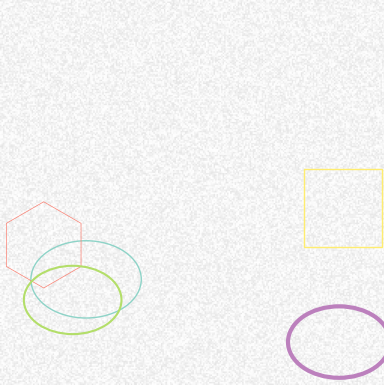[{"shape": "oval", "thickness": 1, "radius": 0.72, "center": [0.224, 0.274]}, {"shape": "hexagon", "thickness": 0.5, "radius": 0.56, "center": [0.114, 0.364]}, {"shape": "oval", "thickness": 1.5, "radius": 0.63, "center": [0.189, 0.221]}, {"shape": "oval", "thickness": 3, "radius": 0.66, "center": [0.881, 0.111]}, {"shape": "square", "thickness": 1, "radius": 0.51, "center": [0.892, 0.459]}]